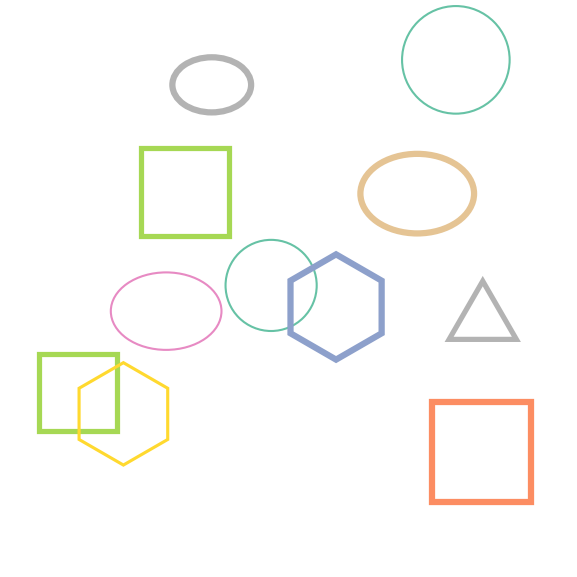[{"shape": "circle", "thickness": 1, "radius": 0.47, "center": [0.789, 0.895]}, {"shape": "circle", "thickness": 1, "radius": 0.39, "center": [0.469, 0.505]}, {"shape": "square", "thickness": 3, "radius": 0.43, "center": [0.834, 0.217]}, {"shape": "hexagon", "thickness": 3, "radius": 0.46, "center": [0.582, 0.468]}, {"shape": "oval", "thickness": 1, "radius": 0.48, "center": [0.288, 0.46]}, {"shape": "square", "thickness": 2.5, "radius": 0.38, "center": [0.32, 0.666]}, {"shape": "square", "thickness": 2.5, "radius": 0.34, "center": [0.135, 0.319]}, {"shape": "hexagon", "thickness": 1.5, "radius": 0.44, "center": [0.214, 0.282]}, {"shape": "oval", "thickness": 3, "radius": 0.49, "center": [0.722, 0.664]}, {"shape": "triangle", "thickness": 2.5, "radius": 0.34, "center": [0.836, 0.445]}, {"shape": "oval", "thickness": 3, "radius": 0.34, "center": [0.367, 0.852]}]